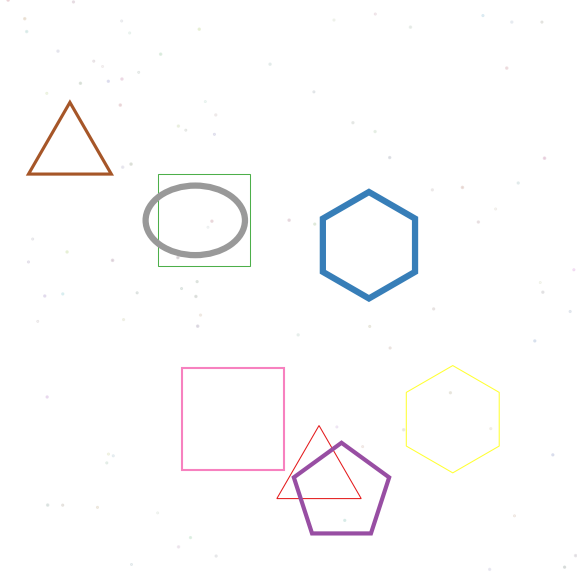[{"shape": "triangle", "thickness": 0.5, "radius": 0.42, "center": [0.552, 0.178]}, {"shape": "hexagon", "thickness": 3, "radius": 0.46, "center": [0.639, 0.574]}, {"shape": "square", "thickness": 0.5, "radius": 0.4, "center": [0.353, 0.618]}, {"shape": "pentagon", "thickness": 2, "radius": 0.43, "center": [0.591, 0.146]}, {"shape": "hexagon", "thickness": 0.5, "radius": 0.46, "center": [0.784, 0.273]}, {"shape": "triangle", "thickness": 1.5, "radius": 0.41, "center": [0.121, 0.739]}, {"shape": "square", "thickness": 1, "radius": 0.44, "center": [0.404, 0.274]}, {"shape": "oval", "thickness": 3, "radius": 0.43, "center": [0.338, 0.618]}]